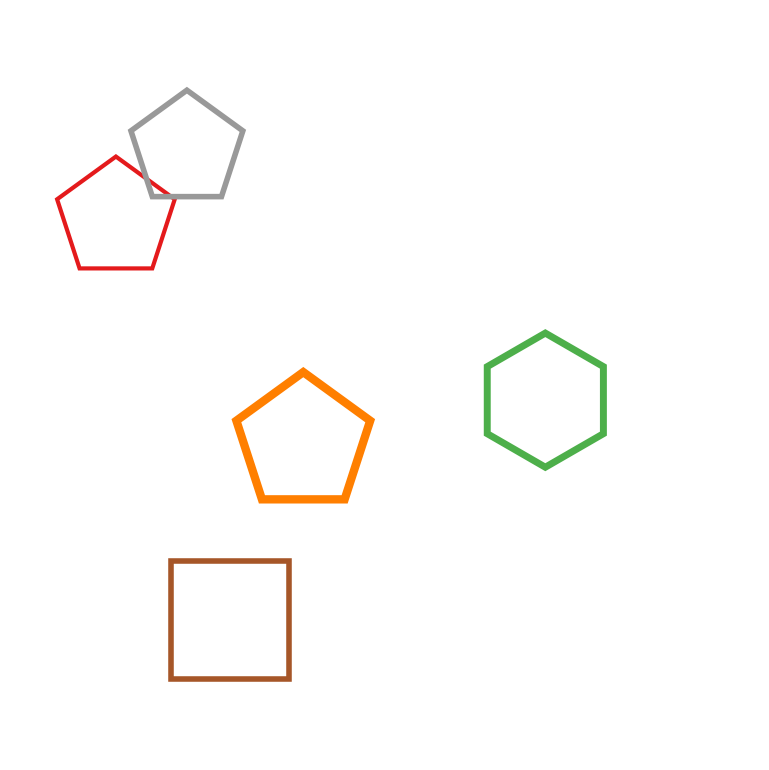[{"shape": "pentagon", "thickness": 1.5, "radius": 0.4, "center": [0.151, 0.716]}, {"shape": "hexagon", "thickness": 2.5, "radius": 0.44, "center": [0.708, 0.48]}, {"shape": "pentagon", "thickness": 3, "radius": 0.46, "center": [0.394, 0.425]}, {"shape": "square", "thickness": 2, "radius": 0.38, "center": [0.299, 0.195]}, {"shape": "pentagon", "thickness": 2, "radius": 0.38, "center": [0.243, 0.806]}]